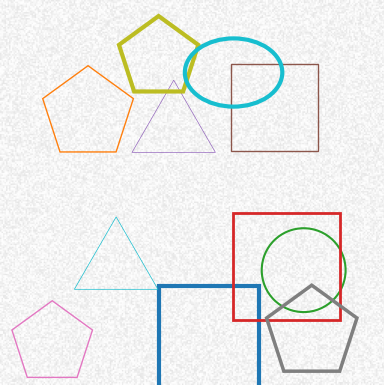[{"shape": "square", "thickness": 3, "radius": 0.65, "center": [0.543, 0.127]}, {"shape": "pentagon", "thickness": 1, "radius": 0.62, "center": [0.229, 0.706]}, {"shape": "circle", "thickness": 1.5, "radius": 0.54, "center": [0.789, 0.298]}, {"shape": "square", "thickness": 2, "radius": 0.7, "center": [0.743, 0.307]}, {"shape": "triangle", "thickness": 0.5, "radius": 0.63, "center": [0.451, 0.667]}, {"shape": "square", "thickness": 1, "radius": 0.56, "center": [0.714, 0.721]}, {"shape": "pentagon", "thickness": 1, "radius": 0.55, "center": [0.136, 0.109]}, {"shape": "pentagon", "thickness": 2.5, "radius": 0.62, "center": [0.81, 0.136]}, {"shape": "pentagon", "thickness": 3, "radius": 0.54, "center": [0.412, 0.85]}, {"shape": "triangle", "thickness": 0.5, "radius": 0.63, "center": [0.302, 0.311]}, {"shape": "oval", "thickness": 3, "radius": 0.63, "center": [0.607, 0.812]}]